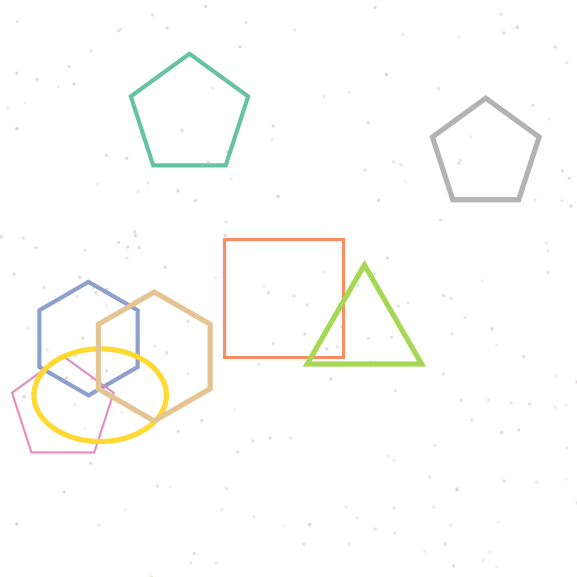[{"shape": "pentagon", "thickness": 2, "radius": 0.53, "center": [0.328, 0.799]}, {"shape": "square", "thickness": 1.5, "radius": 0.51, "center": [0.491, 0.483]}, {"shape": "hexagon", "thickness": 2, "radius": 0.49, "center": [0.153, 0.413]}, {"shape": "pentagon", "thickness": 1, "radius": 0.46, "center": [0.109, 0.29]}, {"shape": "triangle", "thickness": 2.5, "radius": 0.57, "center": [0.631, 0.426]}, {"shape": "oval", "thickness": 2.5, "radius": 0.57, "center": [0.173, 0.315]}, {"shape": "hexagon", "thickness": 2.5, "radius": 0.56, "center": [0.267, 0.382]}, {"shape": "pentagon", "thickness": 2.5, "radius": 0.49, "center": [0.841, 0.732]}]